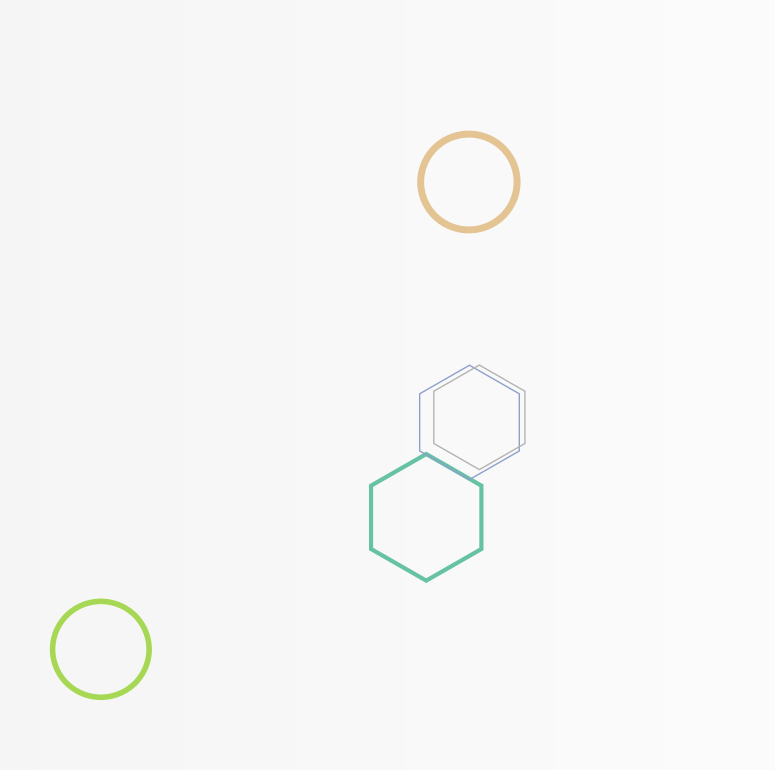[{"shape": "hexagon", "thickness": 1.5, "radius": 0.41, "center": [0.55, 0.328]}, {"shape": "hexagon", "thickness": 0.5, "radius": 0.37, "center": [0.606, 0.451]}, {"shape": "circle", "thickness": 2, "radius": 0.31, "center": [0.13, 0.157]}, {"shape": "circle", "thickness": 2.5, "radius": 0.31, "center": [0.605, 0.764]}, {"shape": "hexagon", "thickness": 0.5, "radius": 0.34, "center": [0.619, 0.458]}]